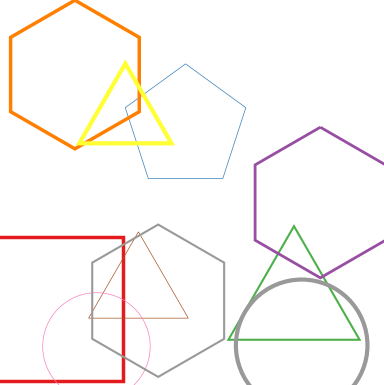[{"shape": "square", "thickness": 2.5, "radius": 0.94, "center": [0.133, 0.198]}, {"shape": "pentagon", "thickness": 0.5, "radius": 0.82, "center": [0.482, 0.669]}, {"shape": "triangle", "thickness": 1.5, "radius": 0.98, "center": [0.764, 0.216]}, {"shape": "hexagon", "thickness": 2, "radius": 0.98, "center": [0.832, 0.474]}, {"shape": "hexagon", "thickness": 2.5, "radius": 0.96, "center": [0.195, 0.806]}, {"shape": "triangle", "thickness": 3, "radius": 0.69, "center": [0.326, 0.697]}, {"shape": "triangle", "thickness": 0.5, "radius": 0.75, "center": [0.36, 0.248]}, {"shape": "circle", "thickness": 0.5, "radius": 0.7, "center": [0.251, 0.1]}, {"shape": "hexagon", "thickness": 1.5, "radius": 0.99, "center": [0.411, 0.219]}, {"shape": "circle", "thickness": 3, "radius": 0.85, "center": [0.784, 0.103]}]